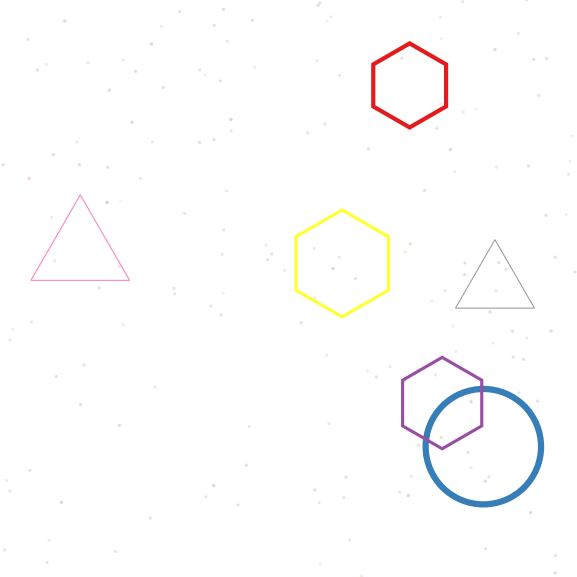[{"shape": "hexagon", "thickness": 2, "radius": 0.36, "center": [0.709, 0.851]}, {"shape": "circle", "thickness": 3, "radius": 0.5, "center": [0.837, 0.226]}, {"shape": "hexagon", "thickness": 1.5, "radius": 0.4, "center": [0.766, 0.301]}, {"shape": "hexagon", "thickness": 1.5, "radius": 0.46, "center": [0.593, 0.543]}, {"shape": "triangle", "thickness": 0.5, "radius": 0.49, "center": [0.139, 0.563]}, {"shape": "triangle", "thickness": 0.5, "radius": 0.4, "center": [0.857, 0.505]}]